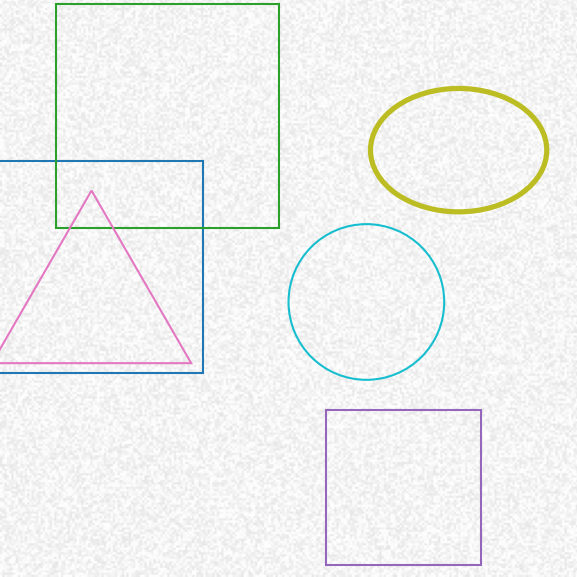[{"shape": "square", "thickness": 1, "radius": 0.92, "center": [0.168, 0.537]}, {"shape": "square", "thickness": 1, "radius": 0.97, "center": [0.29, 0.798]}, {"shape": "square", "thickness": 1, "radius": 0.67, "center": [0.699, 0.155]}, {"shape": "triangle", "thickness": 1, "radius": 1.0, "center": [0.158, 0.47]}, {"shape": "oval", "thickness": 2.5, "radius": 0.76, "center": [0.794, 0.739]}, {"shape": "circle", "thickness": 1, "radius": 0.67, "center": [0.634, 0.476]}]